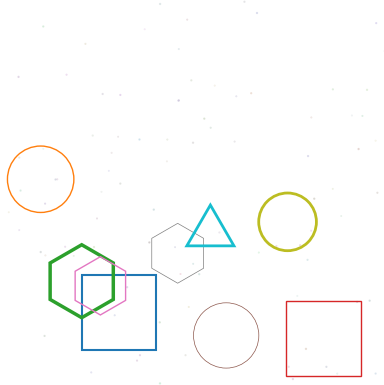[{"shape": "square", "thickness": 1.5, "radius": 0.48, "center": [0.309, 0.188]}, {"shape": "circle", "thickness": 1, "radius": 0.43, "center": [0.106, 0.534]}, {"shape": "hexagon", "thickness": 2.5, "radius": 0.47, "center": [0.212, 0.27]}, {"shape": "square", "thickness": 1, "radius": 0.49, "center": [0.84, 0.122]}, {"shape": "circle", "thickness": 0.5, "radius": 0.42, "center": [0.587, 0.129]}, {"shape": "hexagon", "thickness": 1, "radius": 0.38, "center": [0.261, 0.258]}, {"shape": "hexagon", "thickness": 0.5, "radius": 0.39, "center": [0.462, 0.342]}, {"shape": "circle", "thickness": 2, "radius": 0.37, "center": [0.747, 0.424]}, {"shape": "triangle", "thickness": 2, "radius": 0.35, "center": [0.546, 0.397]}]